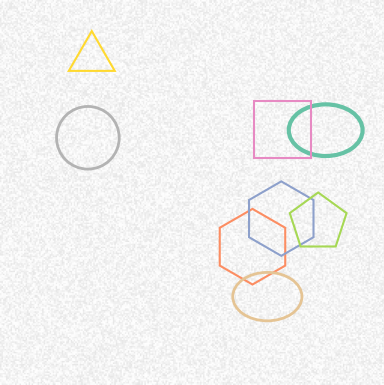[{"shape": "oval", "thickness": 3, "radius": 0.48, "center": [0.846, 0.662]}, {"shape": "hexagon", "thickness": 1.5, "radius": 0.49, "center": [0.656, 0.359]}, {"shape": "hexagon", "thickness": 1.5, "radius": 0.48, "center": [0.731, 0.432]}, {"shape": "square", "thickness": 1.5, "radius": 0.37, "center": [0.733, 0.664]}, {"shape": "pentagon", "thickness": 1.5, "radius": 0.39, "center": [0.826, 0.423]}, {"shape": "triangle", "thickness": 1.5, "radius": 0.34, "center": [0.238, 0.85]}, {"shape": "oval", "thickness": 2, "radius": 0.45, "center": [0.694, 0.23]}, {"shape": "circle", "thickness": 2, "radius": 0.41, "center": [0.228, 0.642]}]